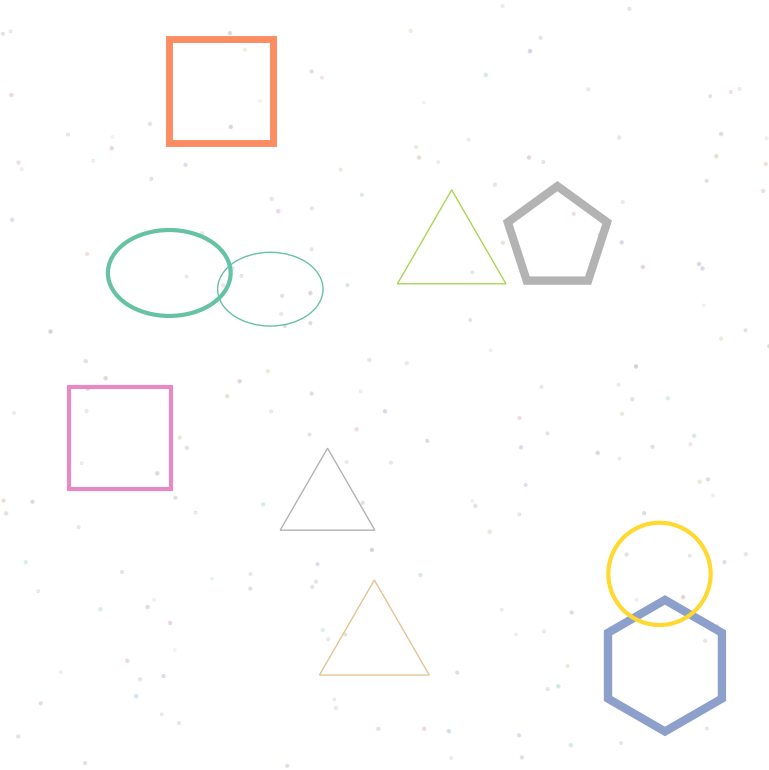[{"shape": "oval", "thickness": 0.5, "radius": 0.34, "center": [0.351, 0.624]}, {"shape": "oval", "thickness": 1.5, "radius": 0.4, "center": [0.22, 0.645]}, {"shape": "square", "thickness": 2.5, "radius": 0.34, "center": [0.287, 0.882]}, {"shape": "hexagon", "thickness": 3, "radius": 0.43, "center": [0.864, 0.135]}, {"shape": "square", "thickness": 1.5, "radius": 0.33, "center": [0.156, 0.431]}, {"shape": "triangle", "thickness": 0.5, "radius": 0.41, "center": [0.587, 0.672]}, {"shape": "circle", "thickness": 1.5, "radius": 0.33, "center": [0.857, 0.255]}, {"shape": "triangle", "thickness": 0.5, "radius": 0.41, "center": [0.486, 0.164]}, {"shape": "triangle", "thickness": 0.5, "radius": 0.35, "center": [0.425, 0.347]}, {"shape": "pentagon", "thickness": 3, "radius": 0.34, "center": [0.724, 0.69]}]